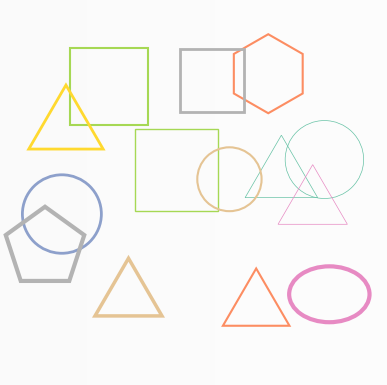[{"shape": "circle", "thickness": 0.5, "radius": 0.51, "center": [0.837, 0.586]}, {"shape": "triangle", "thickness": 0.5, "radius": 0.54, "center": [0.726, 0.541]}, {"shape": "hexagon", "thickness": 1.5, "radius": 0.51, "center": [0.692, 0.809]}, {"shape": "triangle", "thickness": 1.5, "radius": 0.5, "center": [0.661, 0.203]}, {"shape": "circle", "thickness": 2, "radius": 0.51, "center": [0.16, 0.444]}, {"shape": "oval", "thickness": 3, "radius": 0.52, "center": [0.85, 0.236]}, {"shape": "triangle", "thickness": 0.5, "radius": 0.52, "center": [0.807, 0.469]}, {"shape": "square", "thickness": 1, "radius": 0.54, "center": [0.456, 0.558]}, {"shape": "square", "thickness": 1.5, "radius": 0.5, "center": [0.281, 0.775]}, {"shape": "triangle", "thickness": 2, "radius": 0.55, "center": [0.17, 0.668]}, {"shape": "circle", "thickness": 1.5, "radius": 0.41, "center": [0.592, 0.534]}, {"shape": "triangle", "thickness": 2.5, "radius": 0.5, "center": [0.332, 0.229]}, {"shape": "pentagon", "thickness": 3, "radius": 0.53, "center": [0.116, 0.356]}, {"shape": "square", "thickness": 2, "radius": 0.41, "center": [0.547, 0.792]}]